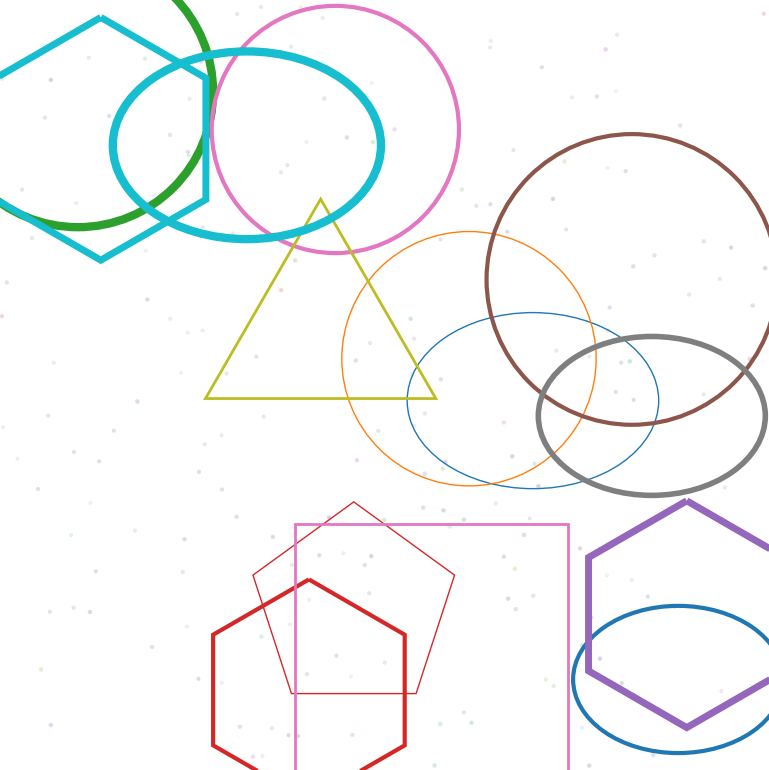[{"shape": "oval", "thickness": 0.5, "radius": 0.82, "center": [0.692, 0.48]}, {"shape": "oval", "thickness": 1.5, "radius": 0.68, "center": [0.881, 0.118]}, {"shape": "circle", "thickness": 0.5, "radius": 0.83, "center": [0.609, 0.534]}, {"shape": "circle", "thickness": 3, "radius": 0.88, "center": [0.101, 0.881]}, {"shape": "hexagon", "thickness": 1.5, "radius": 0.72, "center": [0.401, 0.104]}, {"shape": "pentagon", "thickness": 0.5, "radius": 0.69, "center": [0.459, 0.211]}, {"shape": "hexagon", "thickness": 2.5, "radius": 0.74, "center": [0.892, 0.202]}, {"shape": "circle", "thickness": 1.5, "radius": 0.94, "center": [0.821, 0.637]}, {"shape": "circle", "thickness": 1.5, "radius": 0.8, "center": [0.436, 0.832]}, {"shape": "square", "thickness": 1, "radius": 0.89, "center": [0.56, 0.142]}, {"shape": "oval", "thickness": 2, "radius": 0.74, "center": [0.847, 0.46]}, {"shape": "triangle", "thickness": 1, "radius": 0.86, "center": [0.416, 0.569]}, {"shape": "hexagon", "thickness": 2.5, "radius": 0.79, "center": [0.131, 0.82]}, {"shape": "oval", "thickness": 3, "radius": 0.87, "center": [0.321, 0.811]}]